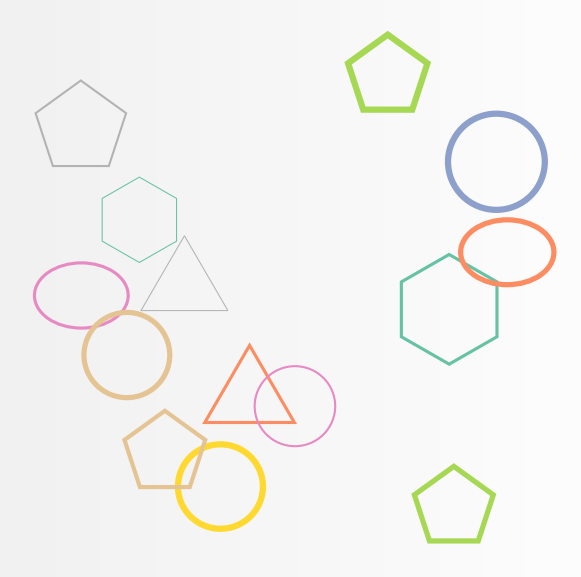[{"shape": "hexagon", "thickness": 0.5, "radius": 0.37, "center": [0.24, 0.619]}, {"shape": "hexagon", "thickness": 1.5, "radius": 0.47, "center": [0.773, 0.463]}, {"shape": "oval", "thickness": 2.5, "radius": 0.4, "center": [0.873, 0.562]}, {"shape": "triangle", "thickness": 1.5, "radius": 0.45, "center": [0.429, 0.312]}, {"shape": "circle", "thickness": 3, "radius": 0.42, "center": [0.854, 0.719]}, {"shape": "oval", "thickness": 1.5, "radius": 0.4, "center": [0.14, 0.487]}, {"shape": "circle", "thickness": 1, "radius": 0.35, "center": [0.507, 0.296]}, {"shape": "pentagon", "thickness": 2.5, "radius": 0.36, "center": [0.781, 0.12]}, {"shape": "pentagon", "thickness": 3, "radius": 0.36, "center": [0.667, 0.867]}, {"shape": "circle", "thickness": 3, "radius": 0.37, "center": [0.379, 0.157]}, {"shape": "pentagon", "thickness": 2, "radius": 0.37, "center": [0.284, 0.215]}, {"shape": "circle", "thickness": 2.5, "radius": 0.37, "center": [0.218, 0.384]}, {"shape": "triangle", "thickness": 0.5, "radius": 0.43, "center": [0.317, 0.505]}, {"shape": "pentagon", "thickness": 1, "radius": 0.41, "center": [0.139, 0.778]}]